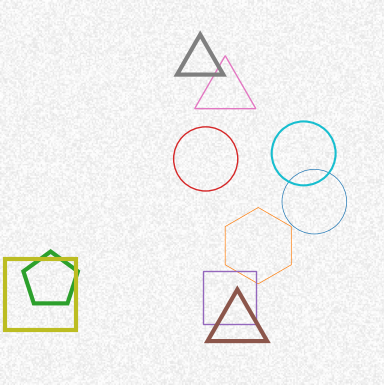[{"shape": "circle", "thickness": 0.5, "radius": 0.42, "center": [0.817, 0.476]}, {"shape": "hexagon", "thickness": 0.5, "radius": 0.5, "center": [0.671, 0.362]}, {"shape": "pentagon", "thickness": 3, "radius": 0.37, "center": [0.132, 0.272]}, {"shape": "circle", "thickness": 1, "radius": 0.42, "center": [0.534, 0.587]}, {"shape": "square", "thickness": 1, "radius": 0.34, "center": [0.595, 0.227]}, {"shape": "triangle", "thickness": 3, "radius": 0.45, "center": [0.616, 0.159]}, {"shape": "triangle", "thickness": 1, "radius": 0.46, "center": [0.585, 0.764]}, {"shape": "triangle", "thickness": 3, "radius": 0.35, "center": [0.52, 0.841]}, {"shape": "square", "thickness": 3, "radius": 0.46, "center": [0.106, 0.236]}, {"shape": "circle", "thickness": 1.5, "radius": 0.42, "center": [0.789, 0.602]}]